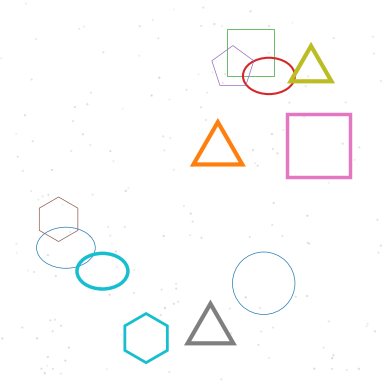[{"shape": "circle", "thickness": 0.5, "radius": 0.41, "center": [0.685, 0.264]}, {"shape": "oval", "thickness": 0.5, "radius": 0.38, "center": [0.171, 0.356]}, {"shape": "triangle", "thickness": 3, "radius": 0.37, "center": [0.566, 0.609]}, {"shape": "square", "thickness": 0.5, "radius": 0.31, "center": [0.651, 0.863]}, {"shape": "oval", "thickness": 1.5, "radius": 0.34, "center": [0.698, 0.803]}, {"shape": "pentagon", "thickness": 0.5, "radius": 0.29, "center": [0.605, 0.824]}, {"shape": "hexagon", "thickness": 0.5, "radius": 0.29, "center": [0.152, 0.431]}, {"shape": "square", "thickness": 2.5, "radius": 0.41, "center": [0.827, 0.623]}, {"shape": "triangle", "thickness": 3, "radius": 0.34, "center": [0.547, 0.143]}, {"shape": "triangle", "thickness": 3, "radius": 0.31, "center": [0.808, 0.819]}, {"shape": "hexagon", "thickness": 2, "radius": 0.32, "center": [0.379, 0.122]}, {"shape": "oval", "thickness": 2.5, "radius": 0.33, "center": [0.266, 0.296]}]